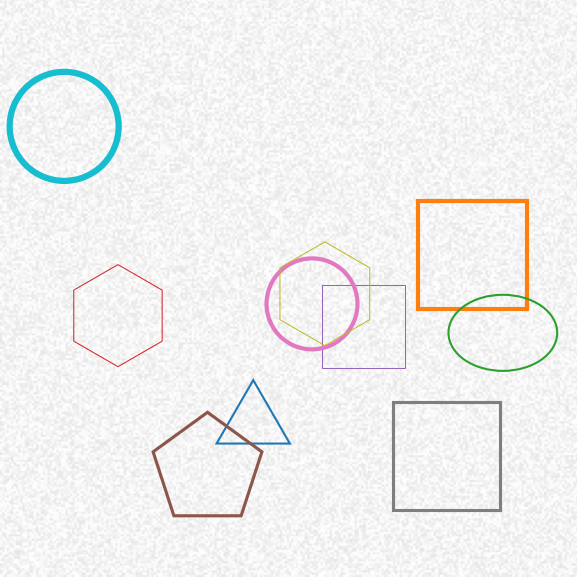[{"shape": "triangle", "thickness": 1, "radius": 0.37, "center": [0.439, 0.268]}, {"shape": "square", "thickness": 2, "radius": 0.47, "center": [0.819, 0.558]}, {"shape": "oval", "thickness": 1, "radius": 0.47, "center": [0.871, 0.423]}, {"shape": "hexagon", "thickness": 0.5, "radius": 0.44, "center": [0.204, 0.453]}, {"shape": "square", "thickness": 0.5, "radius": 0.36, "center": [0.629, 0.434]}, {"shape": "pentagon", "thickness": 1.5, "radius": 0.5, "center": [0.359, 0.186]}, {"shape": "circle", "thickness": 2, "radius": 0.39, "center": [0.54, 0.473]}, {"shape": "square", "thickness": 1.5, "radius": 0.47, "center": [0.773, 0.21]}, {"shape": "hexagon", "thickness": 0.5, "radius": 0.45, "center": [0.563, 0.491]}, {"shape": "circle", "thickness": 3, "radius": 0.47, "center": [0.111, 0.78]}]